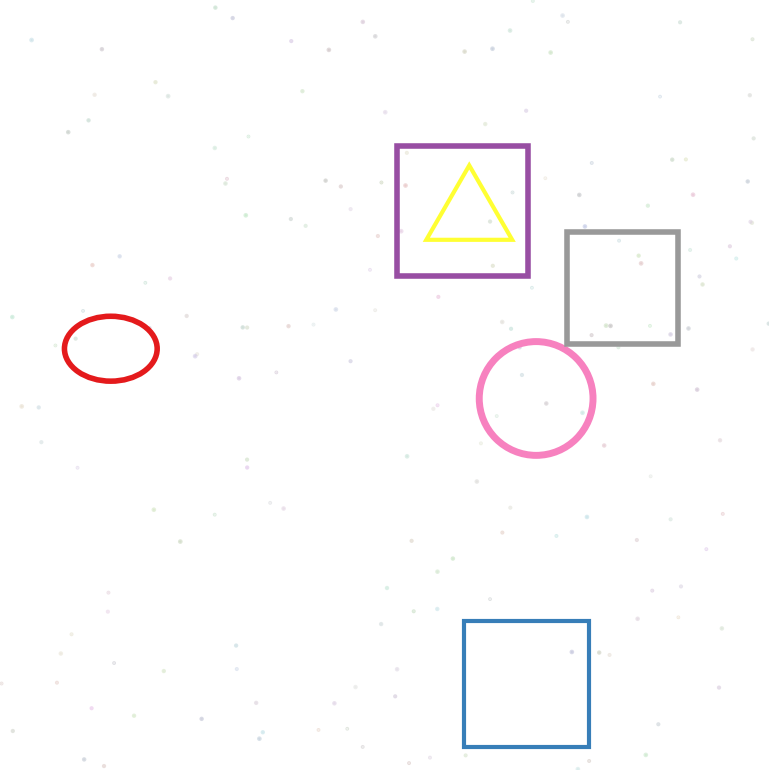[{"shape": "oval", "thickness": 2, "radius": 0.3, "center": [0.144, 0.547]}, {"shape": "square", "thickness": 1.5, "radius": 0.41, "center": [0.684, 0.112]}, {"shape": "square", "thickness": 2, "radius": 0.42, "center": [0.6, 0.726]}, {"shape": "triangle", "thickness": 1.5, "radius": 0.32, "center": [0.609, 0.721]}, {"shape": "circle", "thickness": 2.5, "radius": 0.37, "center": [0.696, 0.482]}, {"shape": "square", "thickness": 2, "radius": 0.36, "center": [0.808, 0.626]}]